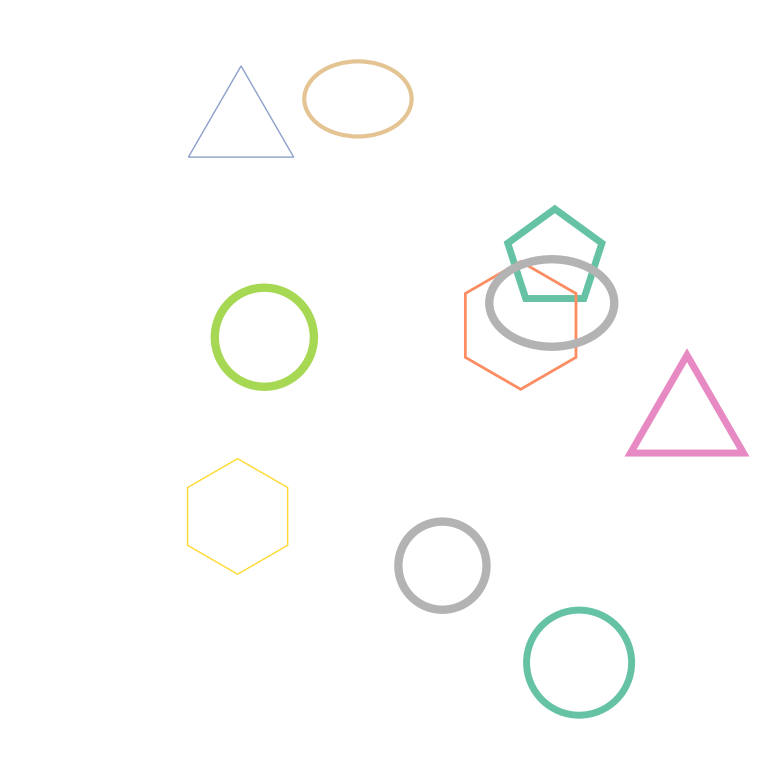[{"shape": "circle", "thickness": 2.5, "radius": 0.34, "center": [0.752, 0.139]}, {"shape": "pentagon", "thickness": 2.5, "radius": 0.32, "center": [0.721, 0.664]}, {"shape": "hexagon", "thickness": 1, "radius": 0.41, "center": [0.676, 0.577]}, {"shape": "triangle", "thickness": 0.5, "radius": 0.39, "center": [0.313, 0.835]}, {"shape": "triangle", "thickness": 2.5, "radius": 0.42, "center": [0.892, 0.454]}, {"shape": "circle", "thickness": 3, "radius": 0.32, "center": [0.343, 0.562]}, {"shape": "hexagon", "thickness": 0.5, "radius": 0.38, "center": [0.309, 0.329]}, {"shape": "oval", "thickness": 1.5, "radius": 0.35, "center": [0.465, 0.872]}, {"shape": "oval", "thickness": 3, "radius": 0.41, "center": [0.717, 0.607]}, {"shape": "circle", "thickness": 3, "radius": 0.29, "center": [0.575, 0.265]}]